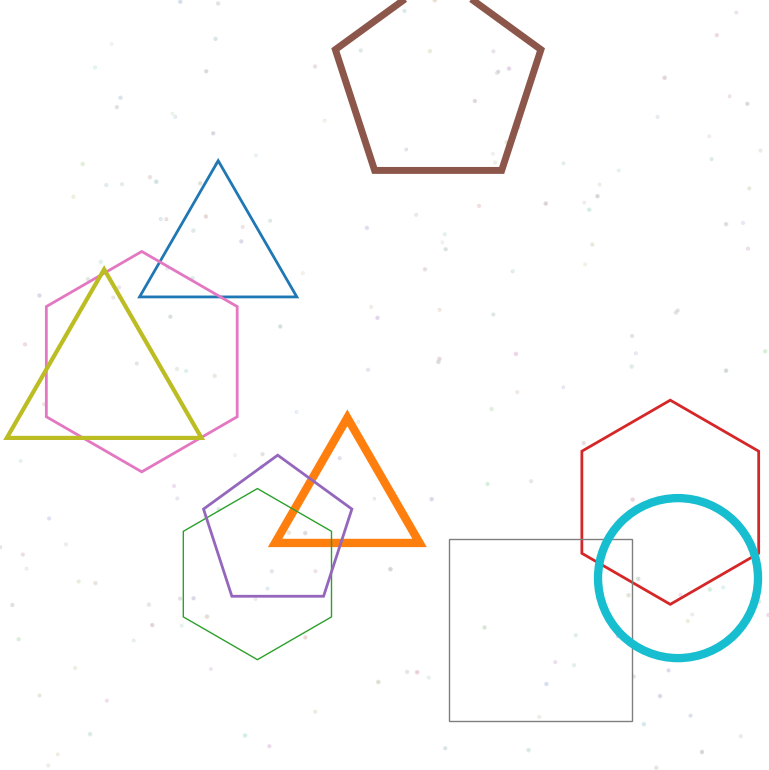[{"shape": "triangle", "thickness": 1, "radius": 0.59, "center": [0.283, 0.673]}, {"shape": "triangle", "thickness": 3, "radius": 0.54, "center": [0.451, 0.349]}, {"shape": "hexagon", "thickness": 0.5, "radius": 0.56, "center": [0.334, 0.254]}, {"shape": "hexagon", "thickness": 1, "radius": 0.66, "center": [0.87, 0.348]}, {"shape": "pentagon", "thickness": 1, "radius": 0.51, "center": [0.361, 0.308]}, {"shape": "pentagon", "thickness": 2.5, "radius": 0.7, "center": [0.569, 0.892]}, {"shape": "hexagon", "thickness": 1, "radius": 0.72, "center": [0.184, 0.53]}, {"shape": "square", "thickness": 0.5, "radius": 0.59, "center": [0.702, 0.182]}, {"shape": "triangle", "thickness": 1.5, "radius": 0.73, "center": [0.135, 0.504]}, {"shape": "circle", "thickness": 3, "radius": 0.52, "center": [0.881, 0.249]}]